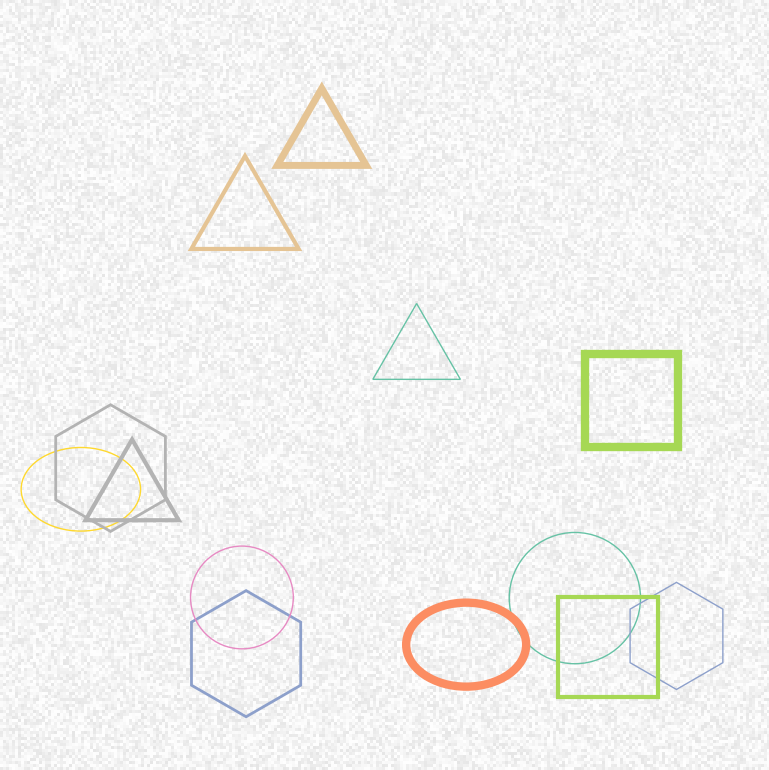[{"shape": "circle", "thickness": 0.5, "radius": 0.43, "center": [0.747, 0.223]}, {"shape": "triangle", "thickness": 0.5, "radius": 0.33, "center": [0.541, 0.54]}, {"shape": "oval", "thickness": 3, "radius": 0.39, "center": [0.605, 0.163]}, {"shape": "hexagon", "thickness": 0.5, "radius": 0.35, "center": [0.879, 0.174]}, {"shape": "hexagon", "thickness": 1, "radius": 0.41, "center": [0.32, 0.151]}, {"shape": "circle", "thickness": 0.5, "radius": 0.33, "center": [0.314, 0.224]}, {"shape": "square", "thickness": 3, "radius": 0.3, "center": [0.82, 0.48]}, {"shape": "square", "thickness": 1.5, "radius": 0.32, "center": [0.789, 0.16]}, {"shape": "oval", "thickness": 0.5, "radius": 0.39, "center": [0.105, 0.365]}, {"shape": "triangle", "thickness": 1.5, "radius": 0.4, "center": [0.318, 0.717]}, {"shape": "triangle", "thickness": 2.5, "radius": 0.33, "center": [0.418, 0.819]}, {"shape": "hexagon", "thickness": 1, "radius": 0.41, "center": [0.144, 0.392]}, {"shape": "triangle", "thickness": 1.5, "radius": 0.35, "center": [0.172, 0.359]}]